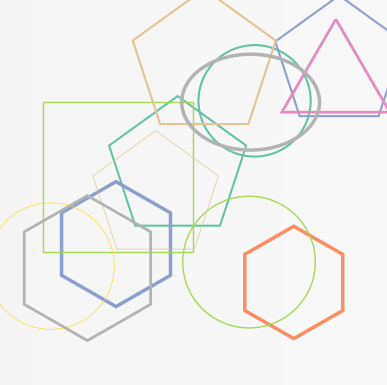[{"shape": "pentagon", "thickness": 1.5, "radius": 0.93, "center": [0.458, 0.564]}, {"shape": "circle", "thickness": 1.5, "radius": 0.72, "center": [0.657, 0.738]}, {"shape": "hexagon", "thickness": 2.5, "radius": 0.73, "center": [0.758, 0.266]}, {"shape": "hexagon", "thickness": 2.5, "radius": 0.81, "center": [0.299, 0.366]}, {"shape": "pentagon", "thickness": 1.5, "radius": 0.87, "center": [0.875, 0.839]}, {"shape": "triangle", "thickness": 2, "radius": 0.8, "center": [0.867, 0.789]}, {"shape": "square", "thickness": 1, "radius": 0.97, "center": [0.304, 0.539]}, {"shape": "circle", "thickness": 1, "radius": 0.86, "center": [0.643, 0.319]}, {"shape": "circle", "thickness": 0.5, "radius": 0.82, "center": [0.131, 0.309]}, {"shape": "pentagon", "thickness": 0.5, "radius": 0.85, "center": [0.402, 0.491]}, {"shape": "pentagon", "thickness": 1.5, "radius": 0.97, "center": [0.527, 0.835]}, {"shape": "oval", "thickness": 2.5, "radius": 0.89, "center": [0.647, 0.735]}, {"shape": "hexagon", "thickness": 2, "radius": 0.94, "center": [0.226, 0.304]}]